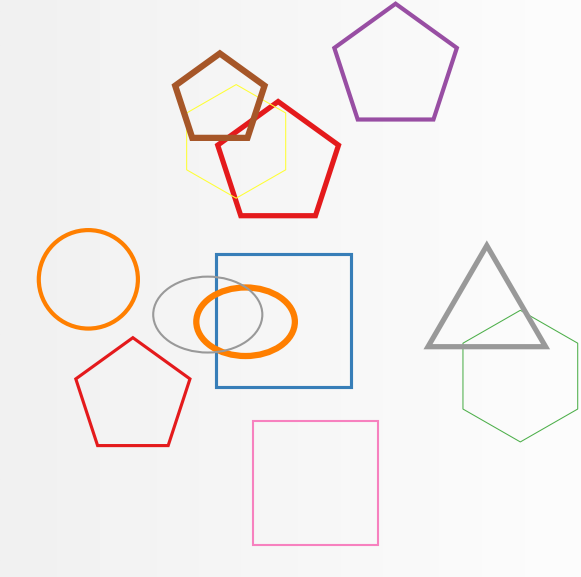[{"shape": "pentagon", "thickness": 1.5, "radius": 0.52, "center": [0.229, 0.311]}, {"shape": "pentagon", "thickness": 2.5, "radius": 0.55, "center": [0.478, 0.714]}, {"shape": "square", "thickness": 1.5, "radius": 0.58, "center": [0.488, 0.444]}, {"shape": "hexagon", "thickness": 0.5, "radius": 0.57, "center": [0.895, 0.348]}, {"shape": "pentagon", "thickness": 2, "radius": 0.55, "center": [0.681, 0.882]}, {"shape": "circle", "thickness": 2, "radius": 0.43, "center": [0.152, 0.515]}, {"shape": "oval", "thickness": 3, "radius": 0.42, "center": [0.423, 0.442]}, {"shape": "hexagon", "thickness": 0.5, "radius": 0.49, "center": [0.406, 0.754]}, {"shape": "pentagon", "thickness": 3, "radius": 0.4, "center": [0.378, 0.826]}, {"shape": "square", "thickness": 1, "radius": 0.54, "center": [0.543, 0.163]}, {"shape": "oval", "thickness": 1, "radius": 0.47, "center": [0.357, 0.454]}, {"shape": "triangle", "thickness": 2.5, "radius": 0.58, "center": [0.838, 0.457]}]